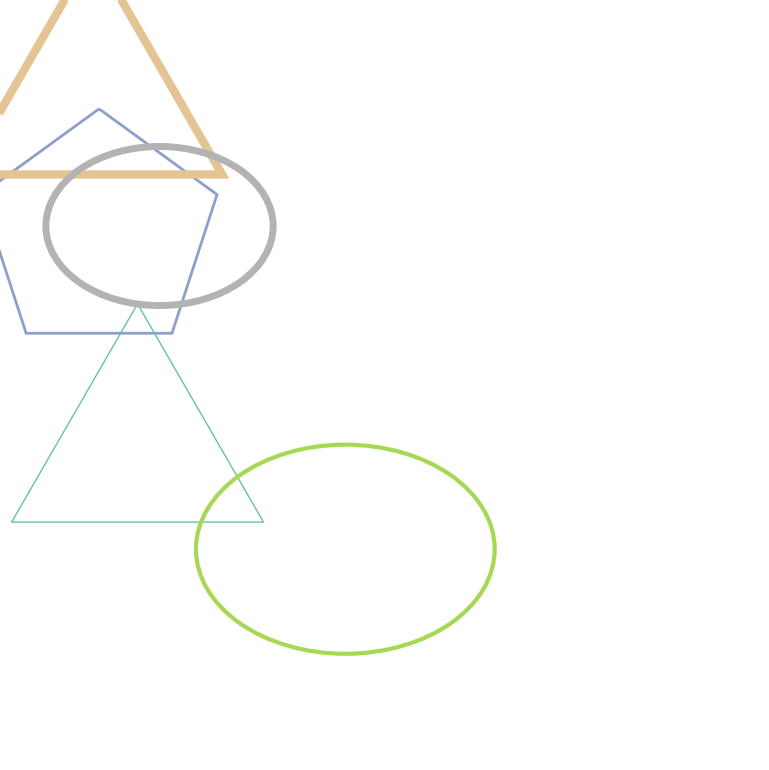[{"shape": "triangle", "thickness": 0.5, "radius": 0.94, "center": [0.179, 0.416]}, {"shape": "pentagon", "thickness": 1, "radius": 0.81, "center": [0.129, 0.698]}, {"shape": "oval", "thickness": 1.5, "radius": 0.97, "center": [0.448, 0.287]}, {"shape": "triangle", "thickness": 3, "radius": 0.97, "center": [0.121, 0.87]}, {"shape": "oval", "thickness": 2.5, "radius": 0.74, "center": [0.207, 0.706]}]